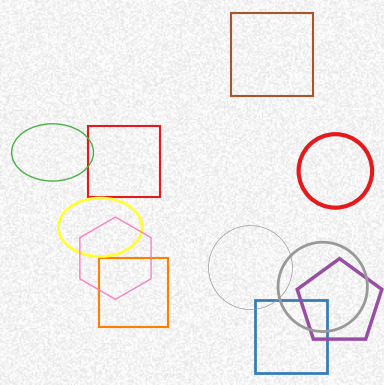[{"shape": "circle", "thickness": 3, "radius": 0.48, "center": [0.871, 0.556]}, {"shape": "square", "thickness": 1.5, "radius": 0.46, "center": [0.322, 0.581]}, {"shape": "square", "thickness": 2, "radius": 0.47, "center": [0.756, 0.126]}, {"shape": "oval", "thickness": 1, "radius": 0.53, "center": [0.137, 0.604]}, {"shape": "pentagon", "thickness": 2.5, "radius": 0.58, "center": [0.882, 0.213]}, {"shape": "square", "thickness": 1.5, "radius": 0.45, "center": [0.346, 0.24]}, {"shape": "oval", "thickness": 2, "radius": 0.54, "center": [0.26, 0.41]}, {"shape": "square", "thickness": 1.5, "radius": 0.54, "center": [0.706, 0.858]}, {"shape": "hexagon", "thickness": 1, "radius": 0.53, "center": [0.3, 0.329]}, {"shape": "circle", "thickness": 0.5, "radius": 0.54, "center": [0.651, 0.305]}, {"shape": "circle", "thickness": 2, "radius": 0.58, "center": [0.838, 0.255]}]